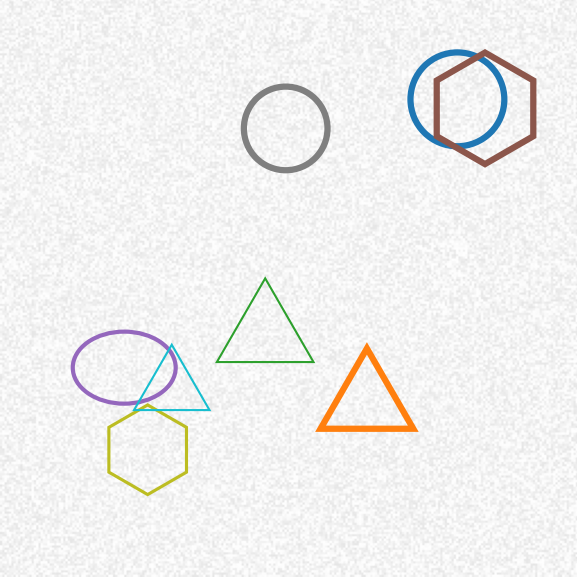[{"shape": "circle", "thickness": 3, "radius": 0.41, "center": [0.792, 0.827]}, {"shape": "triangle", "thickness": 3, "radius": 0.46, "center": [0.635, 0.303]}, {"shape": "triangle", "thickness": 1, "radius": 0.48, "center": [0.459, 0.421]}, {"shape": "oval", "thickness": 2, "radius": 0.45, "center": [0.215, 0.363]}, {"shape": "hexagon", "thickness": 3, "radius": 0.48, "center": [0.84, 0.812]}, {"shape": "circle", "thickness": 3, "radius": 0.36, "center": [0.495, 0.777]}, {"shape": "hexagon", "thickness": 1.5, "radius": 0.39, "center": [0.256, 0.22]}, {"shape": "triangle", "thickness": 1, "radius": 0.38, "center": [0.297, 0.327]}]